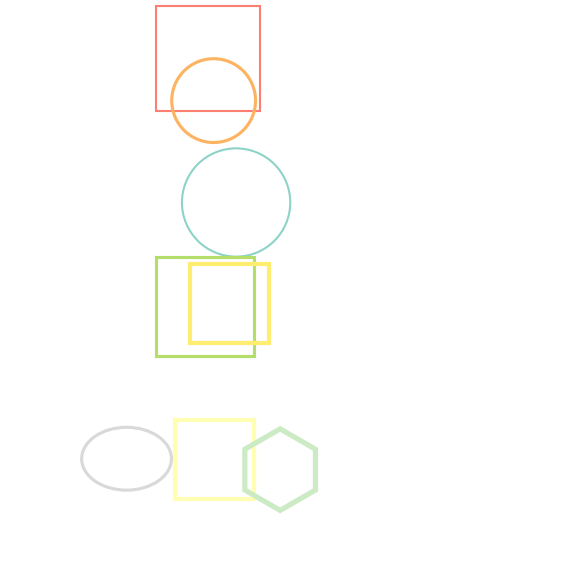[{"shape": "circle", "thickness": 1, "radius": 0.47, "center": [0.409, 0.648]}, {"shape": "square", "thickness": 2, "radius": 0.34, "center": [0.372, 0.204]}, {"shape": "square", "thickness": 1, "radius": 0.45, "center": [0.36, 0.898]}, {"shape": "circle", "thickness": 1.5, "radius": 0.36, "center": [0.37, 0.825]}, {"shape": "square", "thickness": 1.5, "radius": 0.43, "center": [0.355, 0.469]}, {"shape": "oval", "thickness": 1.5, "radius": 0.39, "center": [0.219, 0.205]}, {"shape": "hexagon", "thickness": 2.5, "radius": 0.35, "center": [0.485, 0.186]}, {"shape": "square", "thickness": 2, "radius": 0.34, "center": [0.397, 0.474]}]